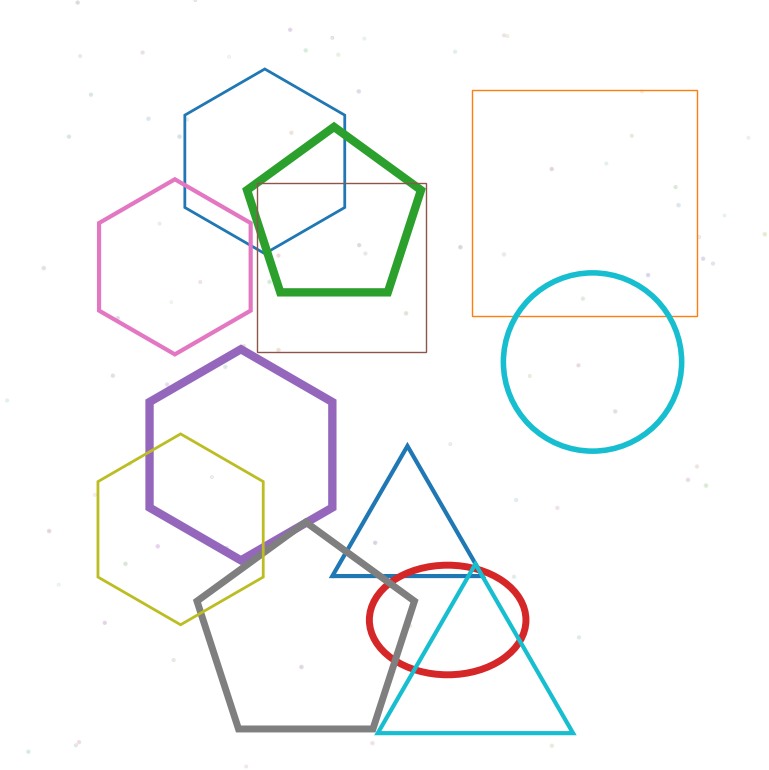[{"shape": "hexagon", "thickness": 1, "radius": 0.6, "center": [0.344, 0.791]}, {"shape": "triangle", "thickness": 1.5, "radius": 0.56, "center": [0.529, 0.308]}, {"shape": "square", "thickness": 0.5, "radius": 0.73, "center": [0.759, 0.736]}, {"shape": "pentagon", "thickness": 3, "radius": 0.59, "center": [0.434, 0.716]}, {"shape": "oval", "thickness": 2.5, "radius": 0.51, "center": [0.581, 0.195]}, {"shape": "hexagon", "thickness": 3, "radius": 0.69, "center": [0.313, 0.409]}, {"shape": "square", "thickness": 0.5, "radius": 0.55, "center": [0.444, 0.653]}, {"shape": "hexagon", "thickness": 1.5, "radius": 0.57, "center": [0.227, 0.653]}, {"shape": "pentagon", "thickness": 2.5, "radius": 0.74, "center": [0.397, 0.173]}, {"shape": "hexagon", "thickness": 1, "radius": 0.62, "center": [0.235, 0.313]}, {"shape": "circle", "thickness": 2, "radius": 0.58, "center": [0.77, 0.53]}, {"shape": "triangle", "thickness": 1.5, "radius": 0.73, "center": [0.617, 0.121]}]